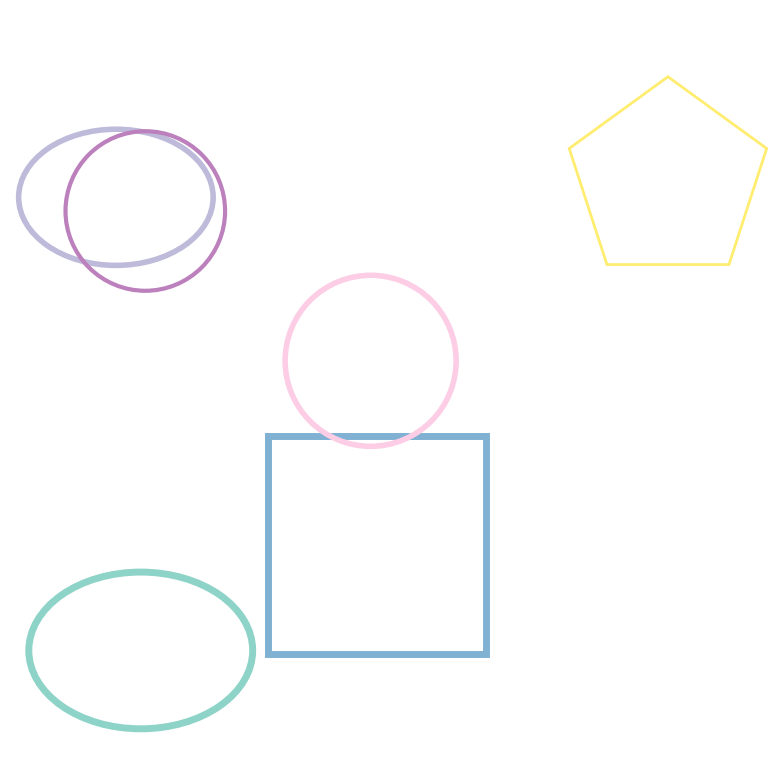[{"shape": "oval", "thickness": 2.5, "radius": 0.73, "center": [0.183, 0.155]}, {"shape": "oval", "thickness": 2, "radius": 0.63, "center": [0.151, 0.744]}, {"shape": "square", "thickness": 2.5, "radius": 0.71, "center": [0.49, 0.292]}, {"shape": "circle", "thickness": 2, "radius": 0.56, "center": [0.481, 0.531]}, {"shape": "circle", "thickness": 1.5, "radius": 0.52, "center": [0.189, 0.726]}, {"shape": "pentagon", "thickness": 1, "radius": 0.67, "center": [0.867, 0.766]}]